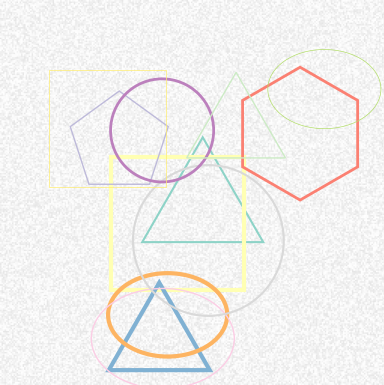[{"shape": "triangle", "thickness": 1.5, "radius": 0.91, "center": [0.527, 0.462]}, {"shape": "square", "thickness": 3, "radius": 0.87, "center": [0.461, 0.42]}, {"shape": "pentagon", "thickness": 1, "radius": 0.67, "center": [0.31, 0.63]}, {"shape": "hexagon", "thickness": 2, "radius": 0.86, "center": [0.78, 0.653]}, {"shape": "triangle", "thickness": 3, "radius": 0.76, "center": [0.414, 0.114]}, {"shape": "oval", "thickness": 3, "radius": 0.77, "center": [0.435, 0.182]}, {"shape": "oval", "thickness": 0.5, "radius": 0.73, "center": [0.843, 0.769]}, {"shape": "oval", "thickness": 1, "radius": 0.93, "center": [0.423, 0.121]}, {"shape": "circle", "thickness": 1.5, "radius": 0.98, "center": [0.541, 0.375]}, {"shape": "circle", "thickness": 2, "radius": 0.67, "center": [0.421, 0.661]}, {"shape": "triangle", "thickness": 1, "radius": 0.74, "center": [0.613, 0.664]}, {"shape": "square", "thickness": 0.5, "radius": 0.76, "center": [0.279, 0.666]}]